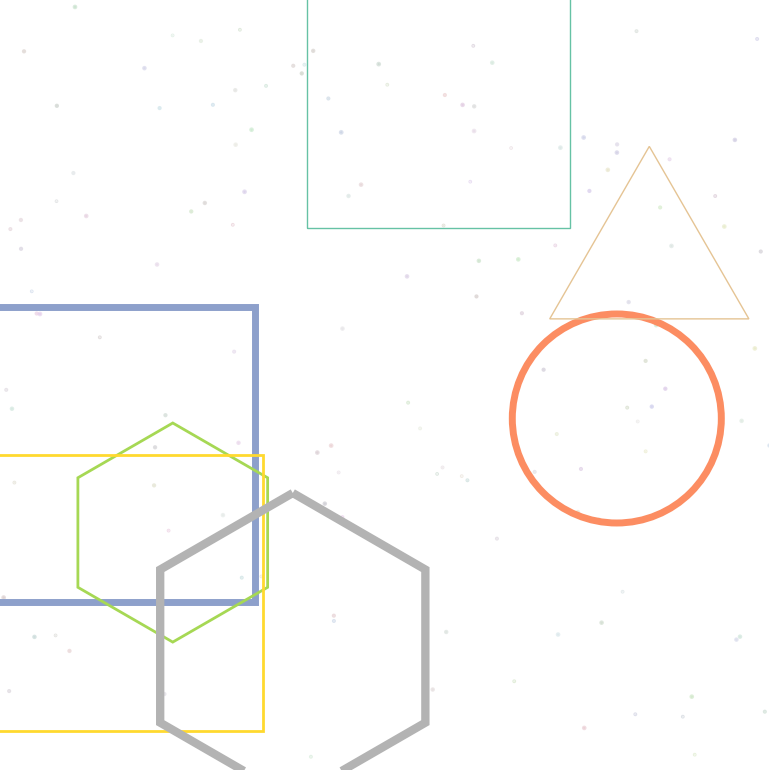[{"shape": "square", "thickness": 0.5, "radius": 0.85, "center": [0.569, 0.874]}, {"shape": "circle", "thickness": 2.5, "radius": 0.68, "center": [0.801, 0.457]}, {"shape": "square", "thickness": 2.5, "radius": 0.96, "center": [0.14, 0.41]}, {"shape": "hexagon", "thickness": 1, "radius": 0.71, "center": [0.224, 0.308]}, {"shape": "square", "thickness": 1, "radius": 0.9, "center": [0.162, 0.23]}, {"shape": "triangle", "thickness": 0.5, "radius": 0.75, "center": [0.843, 0.661]}, {"shape": "hexagon", "thickness": 3, "radius": 0.99, "center": [0.38, 0.161]}]